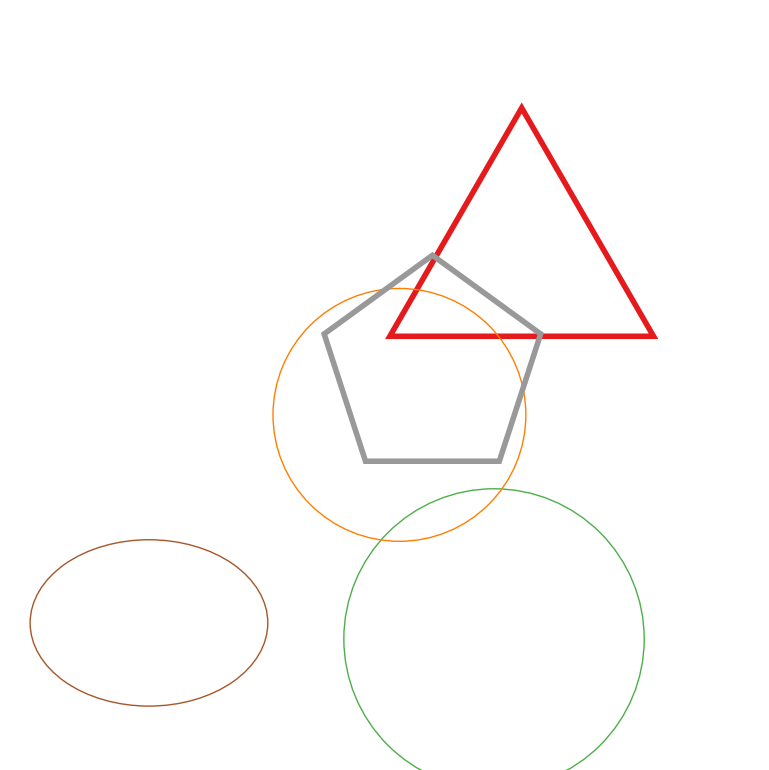[{"shape": "triangle", "thickness": 2, "radius": 0.99, "center": [0.678, 0.662]}, {"shape": "circle", "thickness": 0.5, "radius": 0.98, "center": [0.642, 0.17]}, {"shape": "circle", "thickness": 0.5, "radius": 0.82, "center": [0.519, 0.461]}, {"shape": "oval", "thickness": 0.5, "radius": 0.77, "center": [0.193, 0.191]}, {"shape": "pentagon", "thickness": 2, "radius": 0.74, "center": [0.562, 0.521]}]